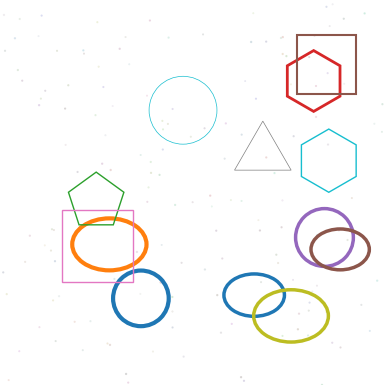[{"shape": "oval", "thickness": 2.5, "radius": 0.39, "center": [0.66, 0.233]}, {"shape": "circle", "thickness": 3, "radius": 0.36, "center": [0.366, 0.225]}, {"shape": "oval", "thickness": 3, "radius": 0.48, "center": [0.284, 0.365]}, {"shape": "pentagon", "thickness": 1, "radius": 0.38, "center": [0.25, 0.477]}, {"shape": "hexagon", "thickness": 2, "radius": 0.4, "center": [0.815, 0.79]}, {"shape": "circle", "thickness": 2.5, "radius": 0.38, "center": [0.843, 0.383]}, {"shape": "square", "thickness": 1.5, "radius": 0.38, "center": [0.849, 0.832]}, {"shape": "oval", "thickness": 2.5, "radius": 0.38, "center": [0.884, 0.352]}, {"shape": "square", "thickness": 1, "radius": 0.46, "center": [0.253, 0.361]}, {"shape": "triangle", "thickness": 0.5, "radius": 0.42, "center": [0.683, 0.601]}, {"shape": "oval", "thickness": 2.5, "radius": 0.49, "center": [0.756, 0.179]}, {"shape": "circle", "thickness": 0.5, "radius": 0.44, "center": [0.475, 0.714]}, {"shape": "hexagon", "thickness": 1, "radius": 0.41, "center": [0.854, 0.583]}]